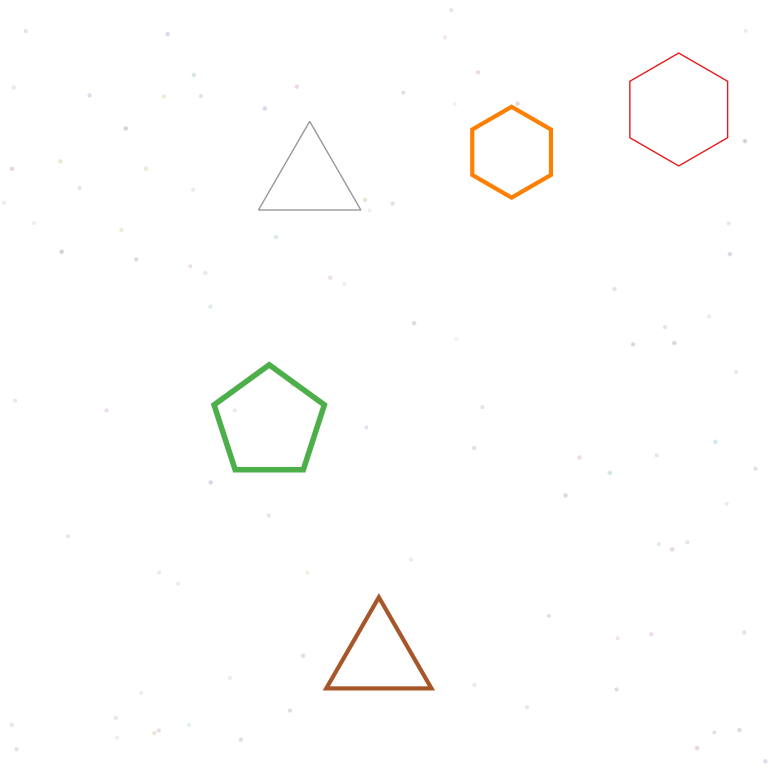[{"shape": "hexagon", "thickness": 0.5, "radius": 0.37, "center": [0.881, 0.858]}, {"shape": "pentagon", "thickness": 2, "radius": 0.38, "center": [0.35, 0.451]}, {"shape": "hexagon", "thickness": 1.5, "radius": 0.29, "center": [0.664, 0.802]}, {"shape": "triangle", "thickness": 1.5, "radius": 0.39, "center": [0.492, 0.145]}, {"shape": "triangle", "thickness": 0.5, "radius": 0.38, "center": [0.402, 0.766]}]